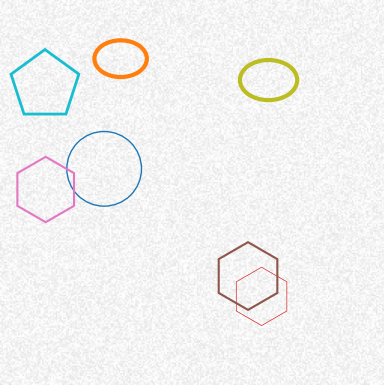[{"shape": "circle", "thickness": 1, "radius": 0.48, "center": [0.271, 0.562]}, {"shape": "oval", "thickness": 3, "radius": 0.34, "center": [0.313, 0.848]}, {"shape": "hexagon", "thickness": 0.5, "radius": 0.38, "center": [0.679, 0.23]}, {"shape": "hexagon", "thickness": 1.5, "radius": 0.44, "center": [0.644, 0.283]}, {"shape": "hexagon", "thickness": 1.5, "radius": 0.42, "center": [0.119, 0.508]}, {"shape": "oval", "thickness": 3, "radius": 0.37, "center": [0.698, 0.792]}, {"shape": "pentagon", "thickness": 2, "radius": 0.46, "center": [0.117, 0.779]}]